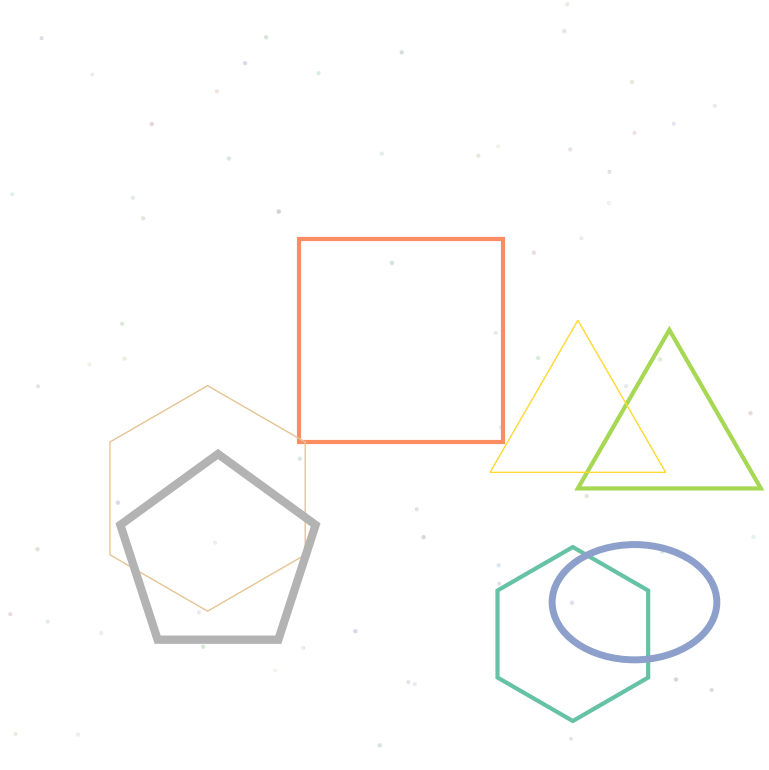[{"shape": "hexagon", "thickness": 1.5, "radius": 0.56, "center": [0.744, 0.177]}, {"shape": "square", "thickness": 1.5, "radius": 0.66, "center": [0.521, 0.558]}, {"shape": "oval", "thickness": 2.5, "radius": 0.53, "center": [0.824, 0.218]}, {"shape": "triangle", "thickness": 1.5, "radius": 0.69, "center": [0.869, 0.434]}, {"shape": "triangle", "thickness": 0.5, "radius": 0.66, "center": [0.75, 0.452]}, {"shape": "hexagon", "thickness": 0.5, "radius": 0.73, "center": [0.27, 0.353]}, {"shape": "pentagon", "thickness": 3, "radius": 0.67, "center": [0.283, 0.277]}]